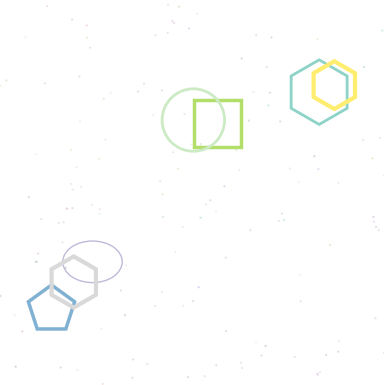[{"shape": "hexagon", "thickness": 2, "radius": 0.42, "center": [0.829, 0.761]}, {"shape": "oval", "thickness": 1, "radius": 0.39, "center": [0.24, 0.32]}, {"shape": "pentagon", "thickness": 2.5, "radius": 0.32, "center": [0.134, 0.197]}, {"shape": "square", "thickness": 2.5, "radius": 0.3, "center": [0.566, 0.679]}, {"shape": "hexagon", "thickness": 3, "radius": 0.33, "center": [0.192, 0.268]}, {"shape": "circle", "thickness": 2, "radius": 0.41, "center": [0.502, 0.688]}, {"shape": "hexagon", "thickness": 3, "radius": 0.31, "center": [0.868, 0.779]}]